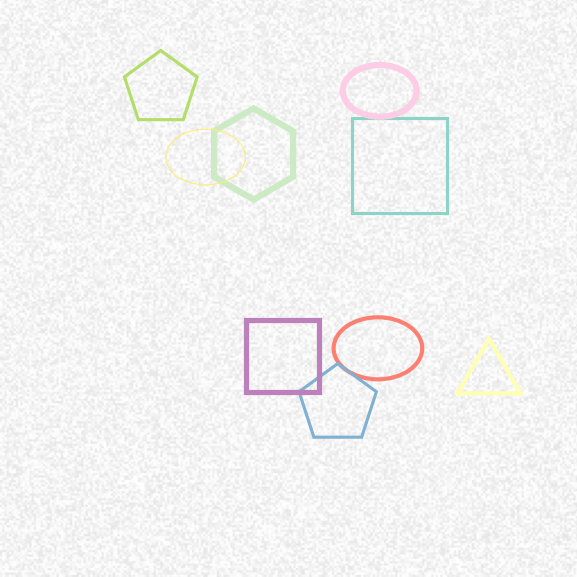[{"shape": "square", "thickness": 1.5, "radius": 0.41, "center": [0.692, 0.712]}, {"shape": "triangle", "thickness": 2, "radius": 0.32, "center": [0.847, 0.349]}, {"shape": "oval", "thickness": 2, "radius": 0.38, "center": [0.654, 0.396]}, {"shape": "pentagon", "thickness": 1.5, "radius": 0.35, "center": [0.585, 0.299]}, {"shape": "pentagon", "thickness": 1.5, "radius": 0.33, "center": [0.278, 0.845]}, {"shape": "oval", "thickness": 3, "radius": 0.32, "center": [0.658, 0.842]}, {"shape": "square", "thickness": 2.5, "radius": 0.31, "center": [0.489, 0.383]}, {"shape": "hexagon", "thickness": 3, "radius": 0.39, "center": [0.439, 0.732]}, {"shape": "oval", "thickness": 0.5, "radius": 0.34, "center": [0.356, 0.727]}]